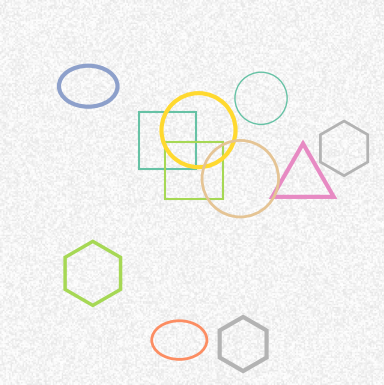[{"shape": "square", "thickness": 1.5, "radius": 0.37, "center": [0.434, 0.635]}, {"shape": "circle", "thickness": 1, "radius": 0.34, "center": [0.678, 0.745]}, {"shape": "oval", "thickness": 2, "radius": 0.36, "center": [0.466, 0.117]}, {"shape": "oval", "thickness": 3, "radius": 0.38, "center": [0.229, 0.776]}, {"shape": "triangle", "thickness": 3, "radius": 0.46, "center": [0.787, 0.535]}, {"shape": "hexagon", "thickness": 2.5, "radius": 0.42, "center": [0.241, 0.29]}, {"shape": "square", "thickness": 1.5, "radius": 0.37, "center": [0.504, 0.557]}, {"shape": "circle", "thickness": 3, "radius": 0.48, "center": [0.516, 0.662]}, {"shape": "circle", "thickness": 2, "radius": 0.5, "center": [0.624, 0.536]}, {"shape": "hexagon", "thickness": 2, "radius": 0.35, "center": [0.894, 0.615]}, {"shape": "hexagon", "thickness": 3, "radius": 0.35, "center": [0.631, 0.107]}]